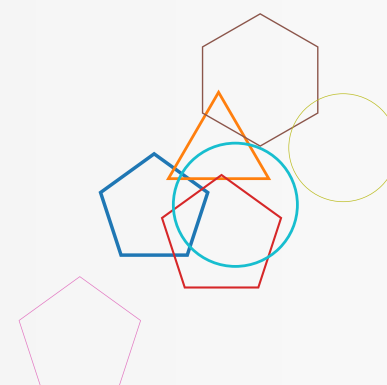[{"shape": "pentagon", "thickness": 2.5, "radius": 0.73, "center": [0.398, 0.455]}, {"shape": "triangle", "thickness": 2, "radius": 0.75, "center": [0.564, 0.611]}, {"shape": "pentagon", "thickness": 1.5, "radius": 0.81, "center": [0.572, 0.384]}, {"shape": "hexagon", "thickness": 1, "radius": 0.86, "center": [0.671, 0.792]}, {"shape": "pentagon", "thickness": 0.5, "radius": 0.82, "center": [0.206, 0.117]}, {"shape": "circle", "thickness": 0.5, "radius": 0.7, "center": [0.885, 0.616]}, {"shape": "circle", "thickness": 2, "radius": 0.8, "center": [0.607, 0.468]}]